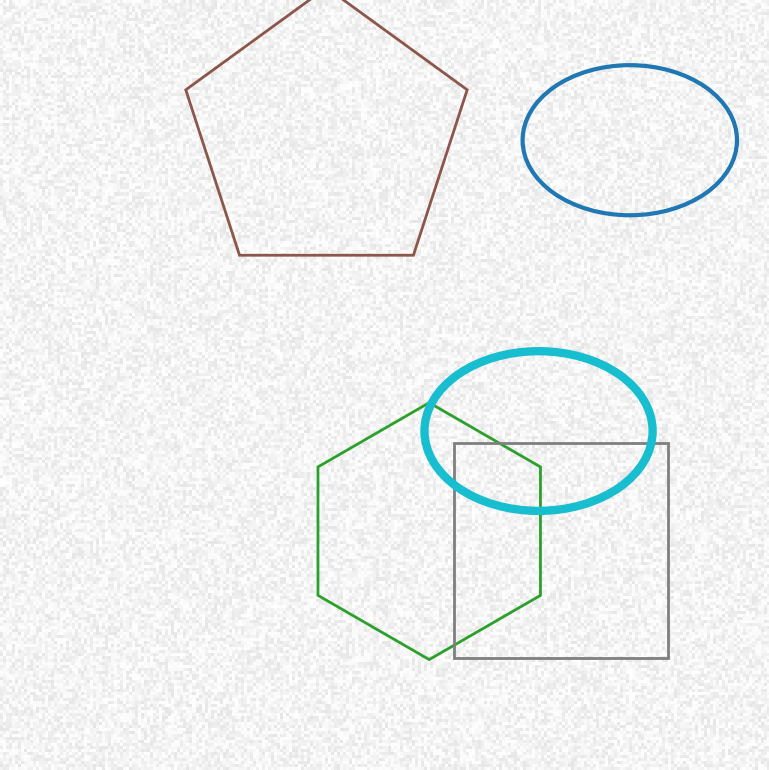[{"shape": "oval", "thickness": 1.5, "radius": 0.7, "center": [0.818, 0.818]}, {"shape": "hexagon", "thickness": 1, "radius": 0.83, "center": [0.557, 0.31]}, {"shape": "pentagon", "thickness": 1, "radius": 0.96, "center": [0.424, 0.824]}, {"shape": "square", "thickness": 1, "radius": 0.7, "center": [0.729, 0.286]}, {"shape": "oval", "thickness": 3, "radius": 0.74, "center": [0.699, 0.44]}]